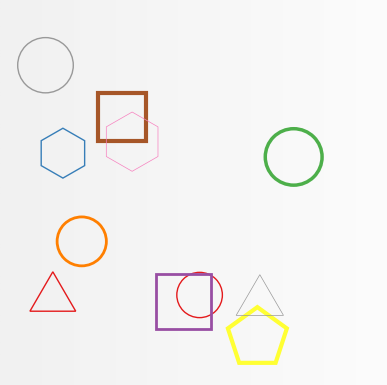[{"shape": "circle", "thickness": 1, "radius": 0.29, "center": [0.515, 0.234]}, {"shape": "triangle", "thickness": 1, "radius": 0.34, "center": [0.136, 0.226]}, {"shape": "hexagon", "thickness": 1, "radius": 0.32, "center": [0.162, 0.602]}, {"shape": "circle", "thickness": 2.5, "radius": 0.37, "center": [0.758, 0.592]}, {"shape": "square", "thickness": 2, "radius": 0.36, "center": [0.474, 0.216]}, {"shape": "circle", "thickness": 2, "radius": 0.32, "center": [0.211, 0.373]}, {"shape": "pentagon", "thickness": 3, "radius": 0.4, "center": [0.664, 0.122]}, {"shape": "square", "thickness": 3, "radius": 0.31, "center": [0.315, 0.696]}, {"shape": "hexagon", "thickness": 0.5, "radius": 0.39, "center": [0.341, 0.632]}, {"shape": "circle", "thickness": 1, "radius": 0.36, "center": [0.117, 0.831]}, {"shape": "triangle", "thickness": 0.5, "radius": 0.35, "center": [0.67, 0.216]}]